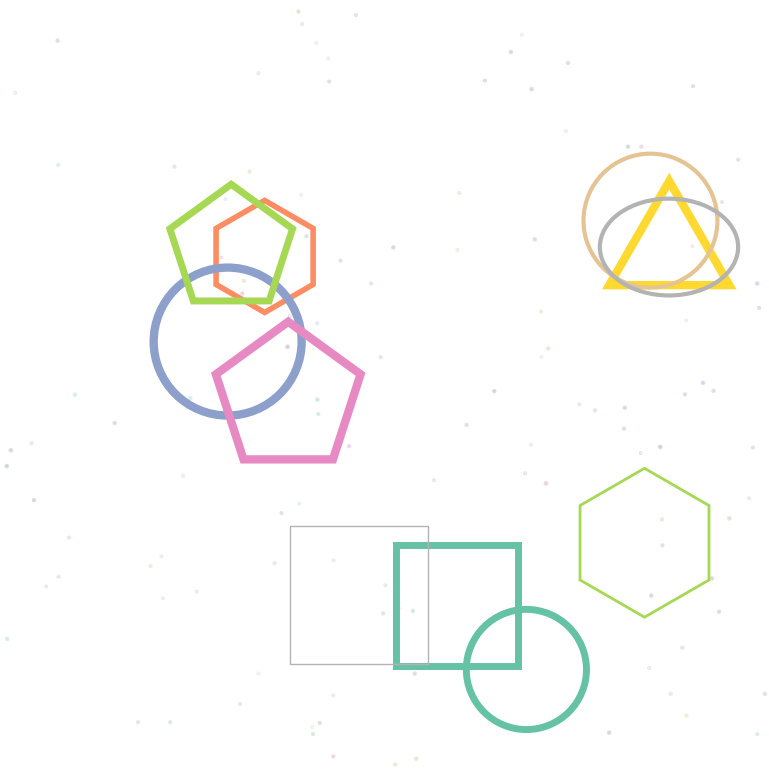[{"shape": "circle", "thickness": 2.5, "radius": 0.39, "center": [0.684, 0.131]}, {"shape": "square", "thickness": 2.5, "radius": 0.4, "center": [0.593, 0.214]}, {"shape": "hexagon", "thickness": 2, "radius": 0.36, "center": [0.344, 0.667]}, {"shape": "circle", "thickness": 3, "radius": 0.48, "center": [0.296, 0.556]}, {"shape": "pentagon", "thickness": 3, "radius": 0.49, "center": [0.374, 0.483]}, {"shape": "pentagon", "thickness": 2.5, "radius": 0.42, "center": [0.3, 0.677]}, {"shape": "hexagon", "thickness": 1, "radius": 0.48, "center": [0.837, 0.295]}, {"shape": "triangle", "thickness": 3, "radius": 0.45, "center": [0.869, 0.675]}, {"shape": "circle", "thickness": 1.5, "radius": 0.43, "center": [0.845, 0.713]}, {"shape": "square", "thickness": 0.5, "radius": 0.45, "center": [0.467, 0.227]}, {"shape": "oval", "thickness": 1.5, "radius": 0.45, "center": [0.869, 0.679]}]